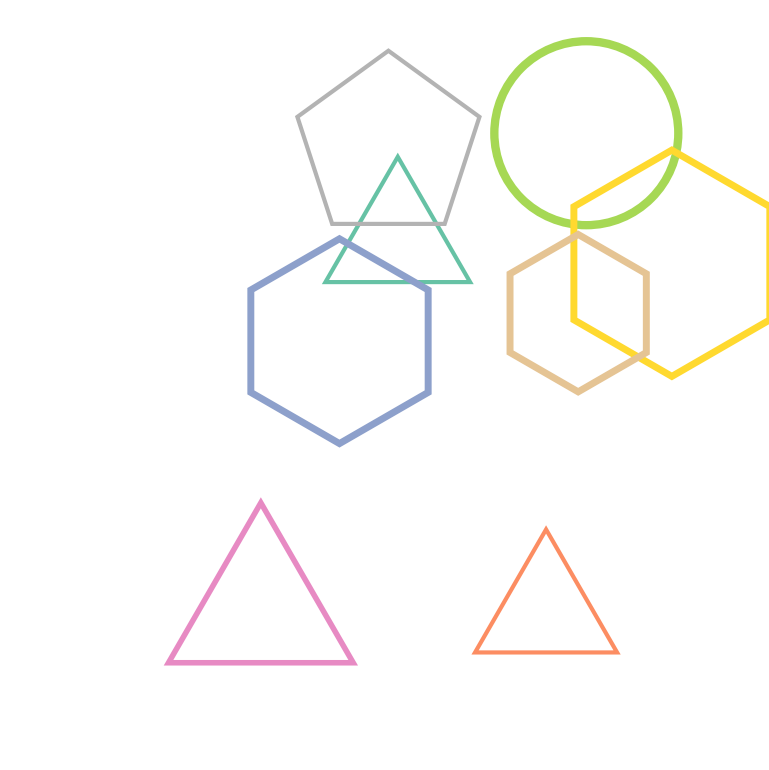[{"shape": "triangle", "thickness": 1.5, "radius": 0.54, "center": [0.517, 0.688]}, {"shape": "triangle", "thickness": 1.5, "radius": 0.53, "center": [0.709, 0.206]}, {"shape": "hexagon", "thickness": 2.5, "radius": 0.66, "center": [0.441, 0.557]}, {"shape": "triangle", "thickness": 2, "radius": 0.69, "center": [0.339, 0.209]}, {"shape": "circle", "thickness": 3, "radius": 0.6, "center": [0.761, 0.827]}, {"shape": "hexagon", "thickness": 2.5, "radius": 0.73, "center": [0.873, 0.658]}, {"shape": "hexagon", "thickness": 2.5, "radius": 0.51, "center": [0.751, 0.593]}, {"shape": "pentagon", "thickness": 1.5, "radius": 0.62, "center": [0.504, 0.81]}]